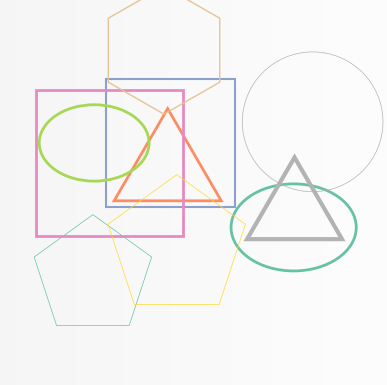[{"shape": "pentagon", "thickness": 0.5, "radius": 0.8, "center": [0.24, 0.283]}, {"shape": "oval", "thickness": 2, "radius": 0.81, "center": [0.758, 0.409]}, {"shape": "triangle", "thickness": 2, "radius": 0.8, "center": [0.433, 0.558]}, {"shape": "square", "thickness": 1.5, "radius": 0.83, "center": [0.439, 0.628]}, {"shape": "square", "thickness": 2, "radius": 0.95, "center": [0.283, 0.577]}, {"shape": "oval", "thickness": 2, "radius": 0.71, "center": [0.243, 0.629]}, {"shape": "pentagon", "thickness": 0.5, "radius": 0.93, "center": [0.456, 0.36]}, {"shape": "hexagon", "thickness": 1, "radius": 0.83, "center": [0.423, 0.87]}, {"shape": "circle", "thickness": 0.5, "radius": 0.91, "center": [0.807, 0.684]}, {"shape": "triangle", "thickness": 3, "radius": 0.71, "center": [0.76, 0.45]}]